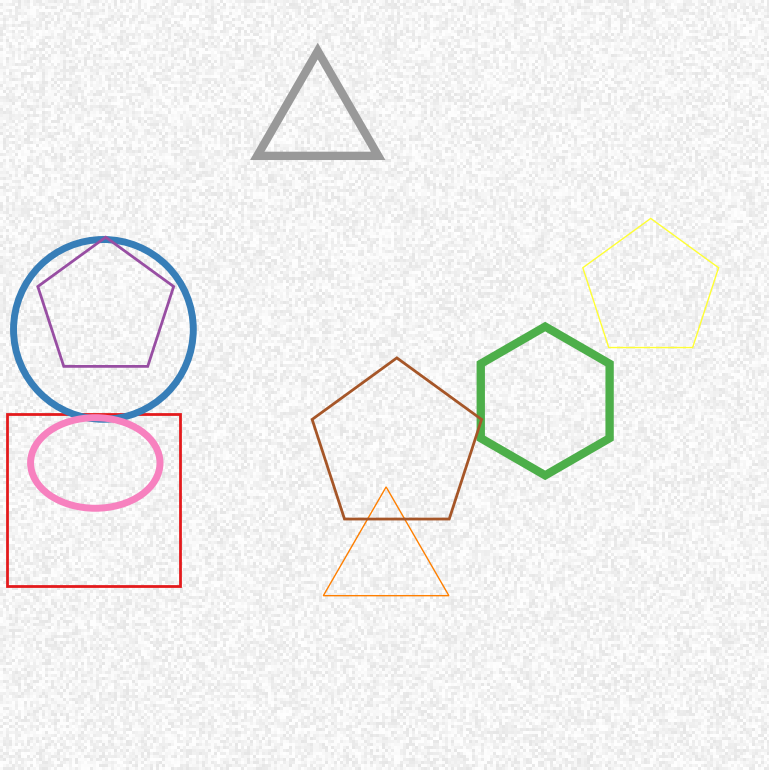[{"shape": "square", "thickness": 1, "radius": 0.56, "center": [0.122, 0.35]}, {"shape": "circle", "thickness": 2.5, "radius": 0.58, "center": [0.134, 0.572]}, {"shape": "hexagon", "thickness": 3, "radius": 0.48, "center": [0.708, 0.479]}, {"shape": "pentagon", "thickness": 1, "radius": 0.46, "center": [0.137, 0.599]}, {"shape": "triangle", "thickness": 0.5, "radius": 0.47, "center": [0.501, 0.273]}, {"shape": "pentagon", "thickness": 0.5, "radius": 0.46, "center": [0.845, 0.624]}, {"shape": "pentagon", "thickness": 1, "radius": 0.58, "center": [0.515, 0.42]}, {"shape": "oval", "thickness": 2.5, "radius": 0.42, "center": [0.124, 0.399]}, {"shape": "triangle", "thickness": 3, "radius": 0.45, "center": [0.413, 0.843]}]